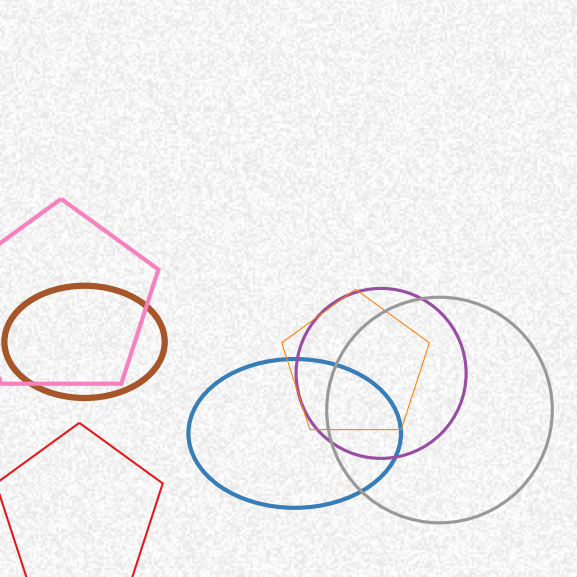[{"shape": "pentagon", "thickness": 1, "radius": 0.76, "center": [0.137, 0.115]}, {"shape": "oval", "thickness": 2, "radius": 0.92, "center": [0.51, 0.249]}, {"shape": "circle", "thickness": 1.5, "radius": 0.74, "center": [0.66, 0.353]}, {"shape": "pentagon", "thickness": 0.5, "radius": 0.67, "center": [0.616, 0.364]}, {"shape": "oval", "thickness": 3, "radius": 0.69, "center": [0.146, 0.407]}, {"shape": "pentagon", "thickness": 2, "radius": 0.88, "center": [0.106, 0.478]}, {"shape": "circle", "thickness": 1.5, "radius": 0.98, "center": [0.761, 0.289]}]